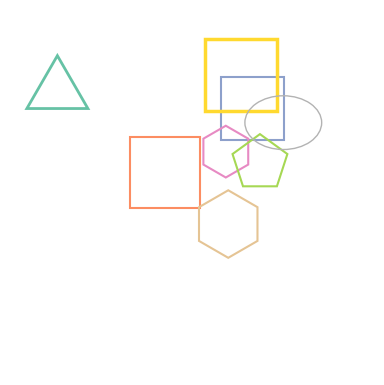[{"shape": "triangle", "thickness": 2, "radius": 0.46, "center": [0.149, 0.764]}, {"shape": "square", "thickness": 1.5, "radius": 0.46, "center": [0.428, 0.552]}, {"shape": "square", "thickness": 1.5, "radius": 0.41, "center": [0.655, 0.717]}, {"shape": "hexagon", "thickness": 1.5, "radius": 0.34, "center": [0.587, 0.606]}, {"shape": "pentagon", "thickness": 1.5, "radius": 0.37, "center": [0.675, 0.577]}, {"shape": "square", "thickness": 2.5, "radius": 0.47, "center": [0.626, 0.805]}, {"shape": "hexagon", "thickness": 1.5, "radius": 0.44, "center": [0.593, 0.418]}, {"shape": "oval", "thickness": 1, "radius": 0.5, "center": [0.736, 0.681]}]